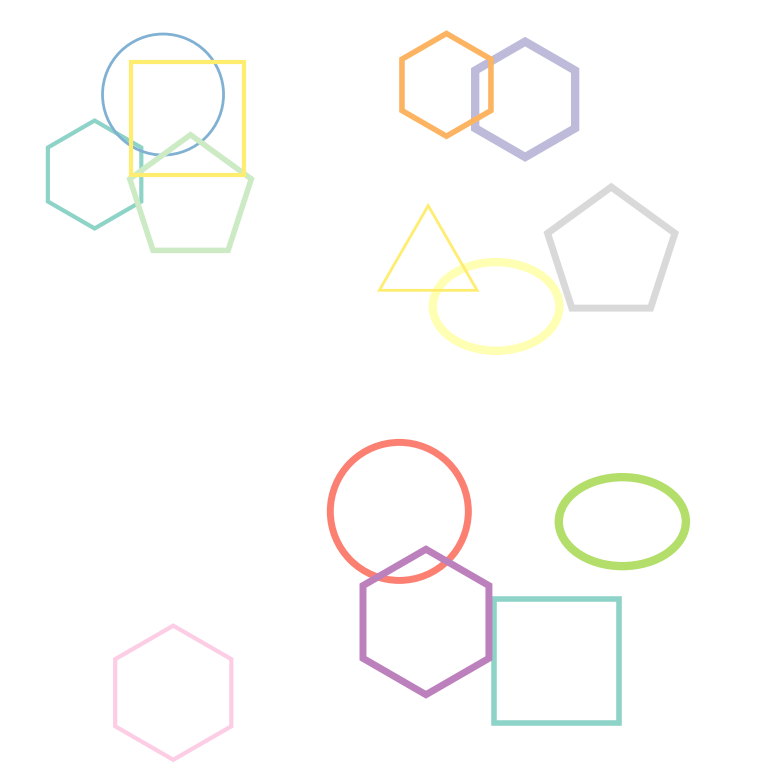[{"shape": "hexagon", "thickness": 1.5, "radius": 0.35, "center": [0.123, 0.773]}, {"shape": "square", "thickness": 2, "radius": 0.4, "center": [0.723, 0.142]}, {"shape": "oval", "thickness": 3, "radius": 0.41, "center": [0.644, 0.602]}, {"shape": "hexagon", "thickness": 3, "radius": 0.37, "center": [0.682, 0.871]}, {"shape": "circle", "thickness": 2.5, "radius": 0.45, "center": [0.519, 0.336]}, {"shape": "circle", "thickness": 1, "radius": 0.39, "center": [0.212, 0.877]}, {"shape": "hexagon", "thickness": 2, "radius": 0.33, "center": [0.58, 0.89]}, {"shape": "oval", "thickness": 3, "radius": 0.41, "center": [0.808, 0.323]}, {"shape": "hexagon", "thickness": 1.5, "radius": 0.44, "center": [0.225, 0.1]}, {"shape": "pentagon", "thickness": 2.5, "radius": 0.43, "center": [0.794, 0.67]}, {"shape": "hexagon", "thickness": 2.5, "radius": 0.47, "center": [0.553, 0.192]}, {"shape": "pentagon", "thickness": 2, "radius": 0.41, "center": [0.247, 0.742]}, {"shape": "square", "thickness": 1.5, "radius": 0.37, "center": [0.244, 0.847]}, {"shape": "triangle", "thickness": 1, "radius": 0.37, "center": [0.556, 0.66]}]